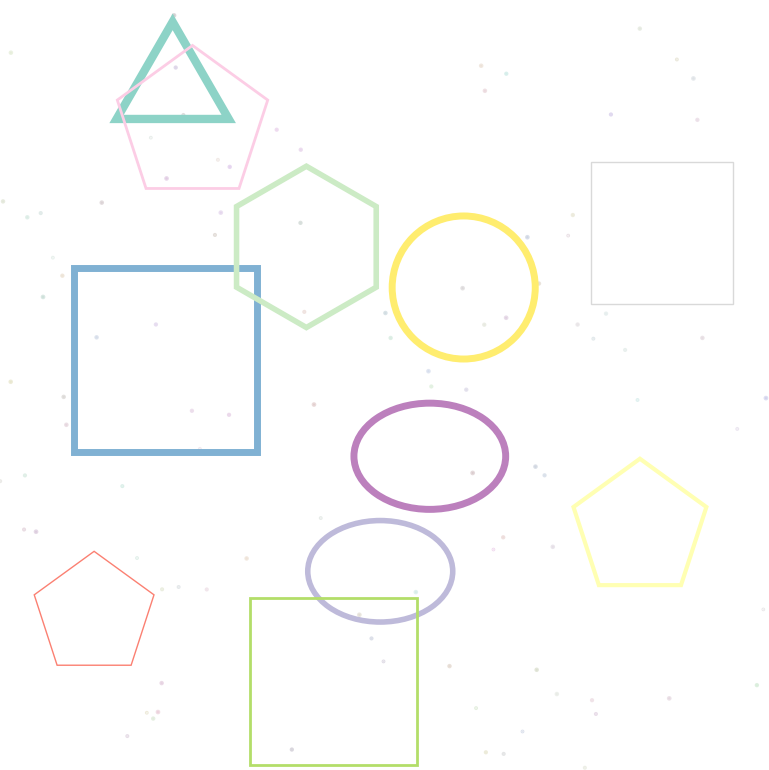[{"shape": "triangle", "thickness": 3, "radius": 0.42, "center": [0.224, 0.888]}, {"shape": "pentagon", "thickness": 1.5, "radius": 0.45, "center": [0.831, 0.313]}, {"shape": "oval", "thickness": 2, "radius": 0.47, "center": [0.494, 0.258]}, {"shape": "pentagon", "thickness": 0.5, "radius": 0.41, "center": [0.122, 0.202]}, {"shape": "square", "thickness": 2.5, "radius": 0.6, "center": [0.215, 0.533]}, {"shape": "square", "thickness": 1, "radius": 0.54, "center": [0.433, 0.115]}, {"shape": "pentagon", "thickness": 1, "radius": 0.51, "center": [0.25, 0.838]}, {"shape": "square", "thickness": 0.5, "radius": 0.46, "center": [0.859, 0.698]}, {"shape": "oval", "thickness": 2.5, "radius": 0.49, "center": [0.558, 0.407]}, {"shape": "hexagon", "thickness": 2, "radius": 0.52, "center": [0.398, 0.679]}, {"shape": "circle", "thickness": 2.5, "radius": 0.46, "center": [0.602, 0.627]}]